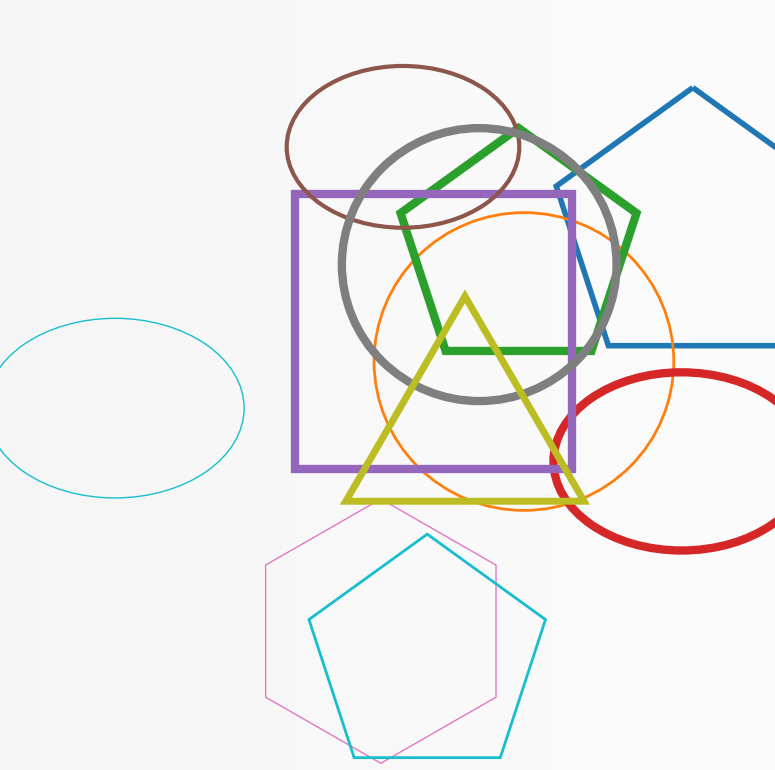[{"shape": "pentagon", "thickness": 2, "radius": 0.93, "center": [0.894, 0.701]}, {"shape": "circle", "thickness": 1, "radius": 0.97, "center": [0.676, 0.531]}, {"shape": "pentagon", "thickness": 3, "radius": 0.8, "center": [0.669, 0.674]}, {"shape": "oval", "thickness": 3, "radius": 0.83, "center": [0.879, 0.401]}, {"shape": "square", "thickness": 3, "radius": 0.89, "center": [0.559, 0.57]}, {"shape": "oval", "thickness": 1.5, "radius": 0.75, "center": [0.52, 0.809]}, {"shape": "hexagon", "thickness": 0.5, "radius": 0.86, "center": [0.491, 0.18]}, {"shape": "circle", "thickness": 3, "radius": 0.89, "center": [0.618, 0.656]}, {"shape": "triangle", "thickness": 2.5, "radius": 0.89, "center": [0.6, 0.438]}, {"shape": "oval", "thickness": 0.5, "radius": 0.83, "center": [0.148, 0.47]}, {"shape": "pentagon", "thickness": 1, "radius": 0.8, "center": [0.551, 0.146]}]